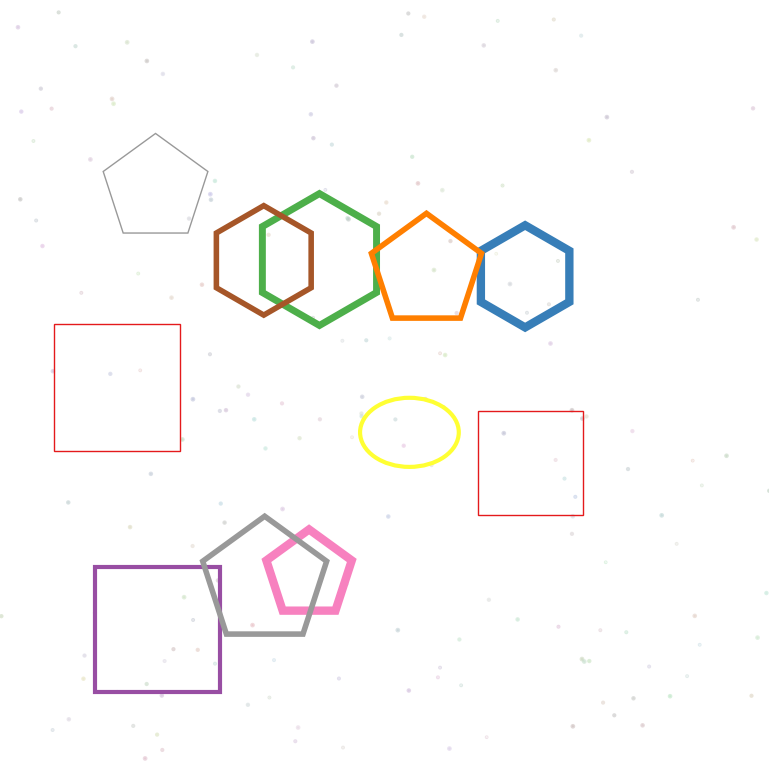[{"shape": "square", "thickness": 0.5, "radius": 0.41, "center": [0.152, 0.497]}, {"shape": "square", "thickness": 0.5, "radius": 0.34, "center": [0.689, 0.399]}, {"shape": "hexagon", "thickness": 3, "radius": 0.33, "center": [0.682, 0.641]}, {"shape": "hexagon", "thickness": 2.5, "radius": 0.43, "center": [0.415, 0.663]}, {"shape": "square", "thickness": 1.5, "radius": 0.41, "center": [0.205, 0.183]}, {"shape": "pentagon", "thickness": 2, "radius": 0.38, "center": [0.554, 0.648]}, {"shape": "oval", "thickness": 1.5, "radius": 0.32, "center": [0.532, 0.439]}, {"shape": "hexagon", "thickness": 2, "radius": 0.36, "center": [0.343, 0.662]}, {"shape": "pentagon", "thickness": 3, "radius": 0.29, "center": [0.401, 0.254]}, {"shape": "pentagon", "thickness": 0.5, "radius": 0.36, "center": [0.202, 0.755]}, {"shape": "pentagon", "thickness": 2, "radius": 0.42, "center": [0.344, 0.245]}]